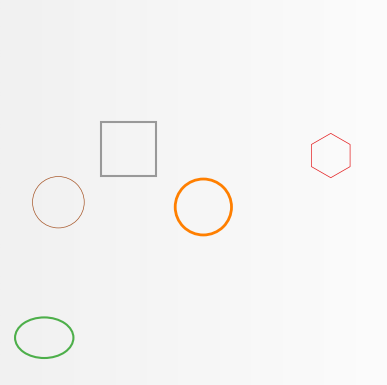[{"shape": "hexagon", "thickness": 0.5, "radius": 0.29, "center": [0.854, 0.596]}, {"shape": "oval", "thickness": 1.5, "radius": 0.38, "center": [0.114, 0.123]}, {"shape": "circle", "thickness": 2, "radius": 0.36, "center": [0.525, 0.462]}, {"shape": "circle", "thickness": 0.5, "radius": 0.33, "center": [0.151, 0.475]}, {"shape": "square", "thickness": 1.5, "radius": 0.35, "center": [0.332, 0.612]}]